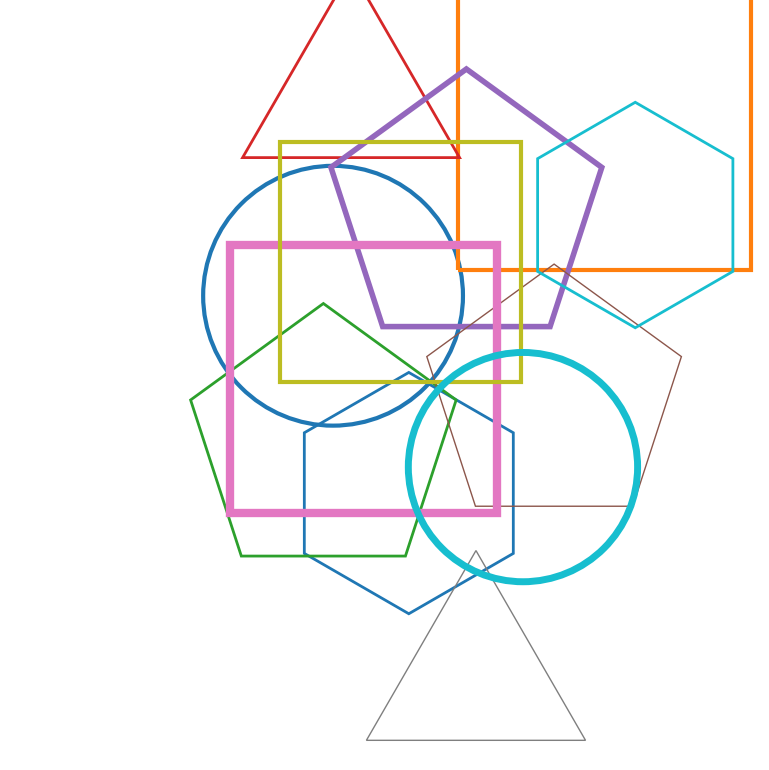[{"shape": "circle", "thickness": 1.5, "radius": 0.84, "center": [0.433, 0.616]}, {"shape": "hexagon", "thickness": 1, "radius": 0.78, "center": [0.531, 0.36]}, {"shape": "square", "thickness": 1.5, "radius": 0.95, "center": [0.785, 0.841]}, {"shape": "pentagon", "thickness": 1, "radius": 0.91, "center": [0.42, 0.425]}, {"shape": "triangle", "thickness": 1, "radius": 0.81, "center": [0.456, 0.877]}, {"shape": "pentagon", "thickness": 2, "radius": 0.92, "center": [0.606, 0.725]}, {"shape": "pentagon", "thickness": 0.5, "radius": 0.87, "center": [0.72, 0.483]}, {"shape": "square", "thickness": 3, "radius": 0.87, "center": [0.473, 0.508]}, {"shape": "triangle", "thickness": 0.5, "radius": 0.82, "center": [0.618, 0.121]}, {"shape": "square", "thickness": 1.5, "radius": 0.78, "center": [0.52, 0.66]}, {"shape": "hexagon", "thickness": 1, "radius": 0.73, "center": [0.825, 0.721]}, {"shape": "circle", "thickness": 2.5, "radius": 0.74, "center": [0.679, 0.393]}]